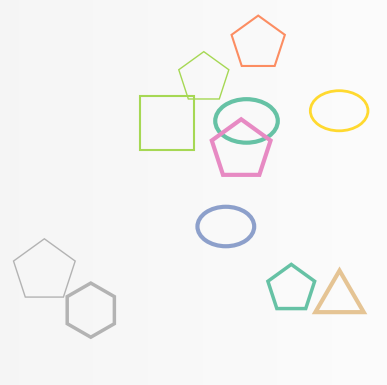[{"shape": "pentagon", "thickness": 2.5, "radius": 0.32, "center": [0.752, 0.25]}, {"shape": "oval", "thickness": 3, "radius": 0.4, "center": [0.636, 0.686]}, {"shape": "pentagon", "thickness": 1.5, "radius": 0.36, "center": [0.666, 0.887]}, {"shape": "oval", "thickness": 3, "radius": 0.37, "center": [0.583, 0.412]}, {"shape": "pentagon", "thickness": 3, "radius": 0.4, "center": [0.622, 0.61]}, {"shape": "pentagon", "thickness": 1, "radius": 0.34, "center": [0.526, 0.798]}, {"shape": "square", "thickness": 1.5, "radius": 0.35, "center": [0.431, 0.68]}, {"shape": "oval", "thickness": 2, "radius": 0.37, "center": [0.875, 0.712]}, {"shape": "triangle", "thickness": 3, "radius": 0.36, "center": [0.876, 0.225]}, {"shape": "hexagon", "thickness": 2.5, "radius": 0.35, "center": [0.234, 0.194]}, {"shape": "pentagon", "thickness": 1, "radius": 0.42, "center": [0.114, 0.296]}]